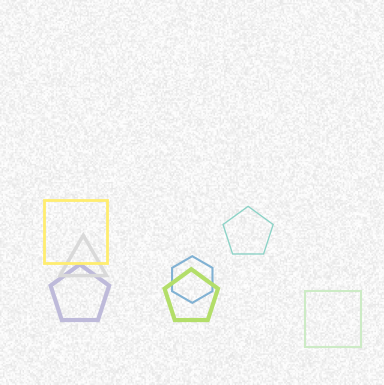[{"shape": "pentagon", "thickness": 1, "radius": 0.34, "center": [0.644, 0.396]}, {"shape": "pentagon", "thickness": 3, "radius": 0.4, "center": [0.207, 0.233]}, {"shape": "hexagon", "thickness": 1.5, "radius": 0.3, "center": [0.499, 0.274]}, {"shape": "pentagon", "thickness": 3, "radius": 0.37, "center": [0.497, 0.228]}, {"shape": "triangle", "thickness": 2.5, "radius": 0.35, "center": [0.216, 0.319]}, {"shape": "square", "thickness": 1.5, "radius": 0.37, "center": [0.865, 0.171]}, {"shape": "square", "thickness": 2, "radius": 0.41, "center": [0.195, 0.399]}]